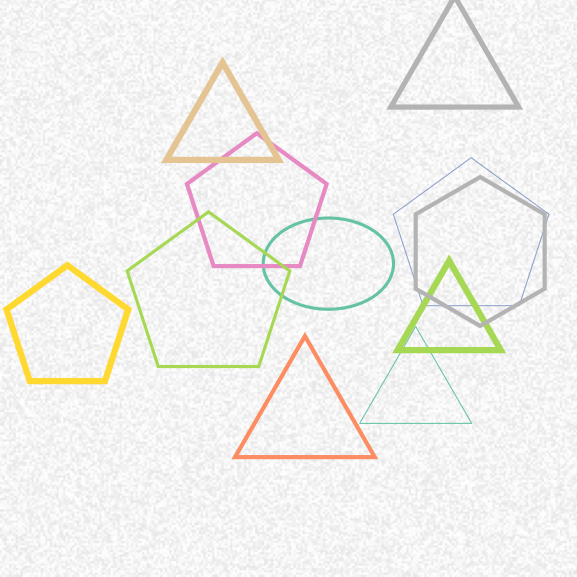[{"shape": "triangle", "thickness": 0.5, "radius": 0.56, "center": [0.72, 0.322]}, {"shape": "oval", "thickness": 1.5, "radius": 0.56, "center": [0.569, 0.543]}, {"shape": "triangle", "thickness": 2, "radius": 0.7, "center": [0.528, 0.277]}, {"shape": "pentagon", "thickness": 0.5, "radius": 0.71, "center": [0.816, 0.584]}, {"shape": "pentagon", "thickness": 2, "radius": 0.64, "center": [0.445, 0.641]}, {"shape": "triangle", "thickness": 3, "radius": 0.52, "center": [0.778, 0.445]}, {"shape": "pentagon", "thickness": 1.5, "radius": 0.74, "center": [0.361, 0.484]}, {"shape": "pentagon", "thickness": 3, "radius": 0.55, "center": [0.117, 0.429]}, {"shape": "triangle", "thickness": 3, "radius": 0.56, "center": [0.385, 0.778]}, {"shape": "triangle", "thickness": 2.5, "radius": 0.64, "center": [0.787, 0.878]}, {"shape": "hexagon", "thickness": 2, "radius": 0.64, "center": [0.831, 0.564]}]